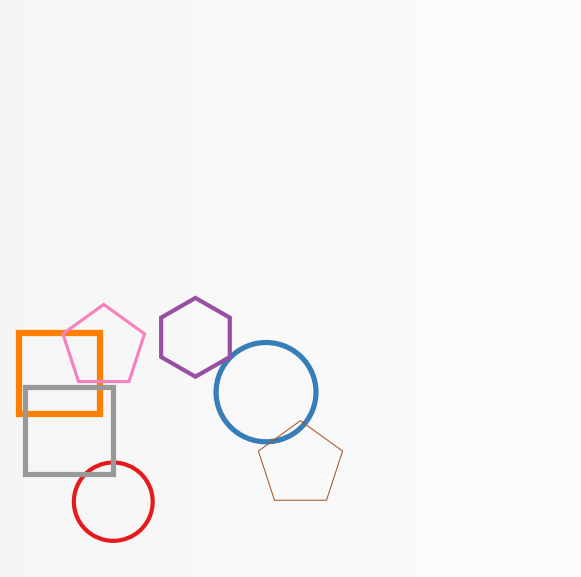[{"shape": "circle", "thickness": 2, "radius": 0.34, "center": [0.195, 0.13]}, {"shape": "circle", "thickness": 2.5, "radius": 0.43, "center": [0.458, 0.32]}, {"shape": "hexagon", "thickness": 2, "radius": 0.34, "center": [0.336, 0.415]}, {"shape": "square", "thickness": 3, "radius": 0.35, "center": [0.103, 0.352]}, {"shape": "pentagon", "thickness": 0.5, "radius": 0.38, "center": [0.517, 0.195]}, {"shape": "pentagon", "thickness": 1.5, "radius": 0.37, "center": [0.178, 0.398]}, {"shape": "square", "thickness": 2.5, "radius": 0.38, "center": [0.119, 0.254]}]